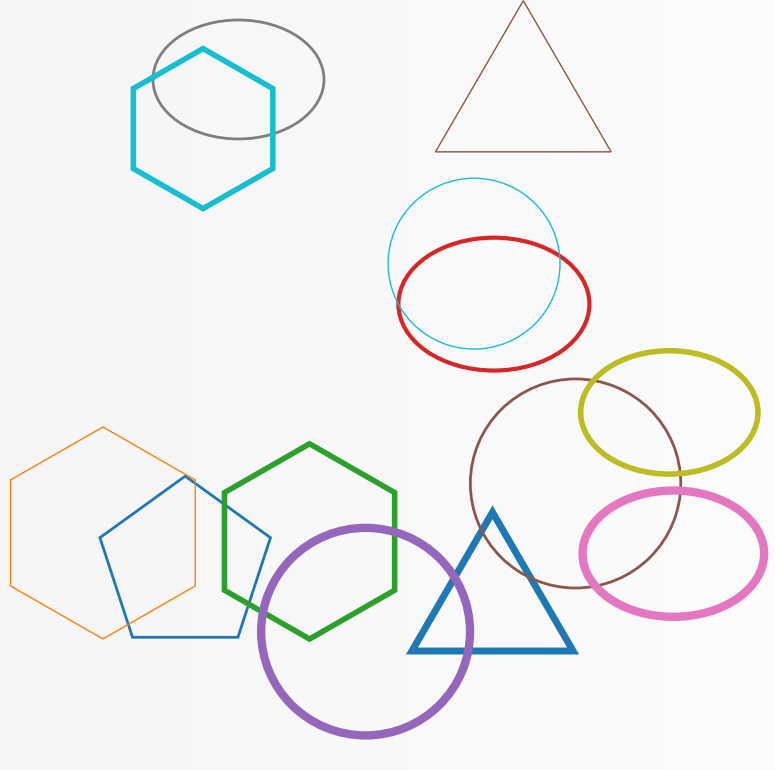[{"shape": "pentagon", "thickness": 1, "radius": 0.58, "center": [0.239, 0.266]}, {"shape": "triangle", "thickness": 2.5, "radius": 0.6, "center": [0.635, 0.215]}, {"shape": "hexagon", "thickness": 0.5, "radius": 0.69, "center": [0.133, 0.308]}, {"shape": "hexagon", "thickness": 2, "radius": 0.63, "center": [0.399, 0.297]}, {"shape": "oval", "thickness": 1.5, "radius": 0.62, "center": [0.637, 0.605]}, {"shape": "circle", "thickness": 3, "radius": 0.67, "center": [0.472, 0.18]}, {"shape": "triangle", "thickness": 0.5, "radius": 0.65, "center": [0.675, 0.868]}, {"shape": "circle", "thickness": 1, "radius": 0.68, "center": [0.743, 0.372]}, {"shape": "oval", "thickness": 3, "radius": 0.59, "center": [0.869, 0.281]}, {"shape": "oval", "thickness": 1, "radius": 0.55, "center": [0.308, 0.897]}, {"shape": "oval", "thickness": 2, "radius": 0.57, "center": [0.864, 0.464]}, {"shape": "circle", "thickness": 0.5, "radius": 0.55, "center": [0.612, 0.658]}, {"shape": "hexagon", "thickness": 2, "radius": 0.52, "center": [0.262, 0.833]}]